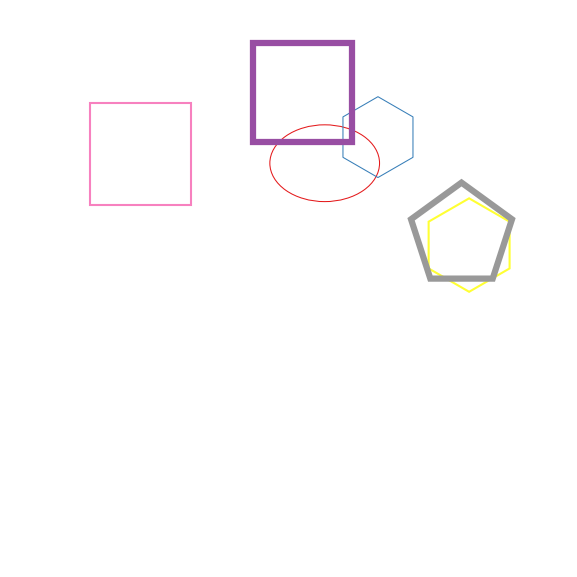[{"shape": "oval", "thickness": 0.5, "radius": 0.47, "center": [0.562, 0.717]}, {"shape": "hexagon", "thickness": 0.5, "radius": 0.35, "center": [0.654, 0.762]}, {"shape": "square", "thickness": 3, "radius": 0.43, "center": [0.524, 0.839]}, {"shape": "hexagon", "thickness": 1, "radius": 0.4, "center": [0.812, 0.575]}, {"shape": "square", "thickness": 1, "radius": 0.44, "center": [0.243, 0.732]}, {"shape": "pentagon", "thickness": 3, "radius": 0.46, "center": [0.799, 0.591]}]